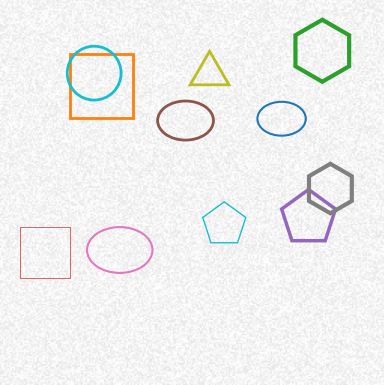[{"shape": "oval", "thickness": 1.5, "radius": 0.31, "center": [0.731, 0.692]}, {"shape": "square", "thickness": 2, "radius": 0.41, "center": [0.263, 0.777]}, {"shape": "hexagon", "thickness": 3, "radius": 0.4, "center": [0.837, 0.868]}, {"shape": "square", "thickness": 0.5, "radius": 0.33, "center": [0.117, 0.344]}, {"shape": "pentagon", "thickness": 2.5, "radius": 0.37, "center": [0.802, 0.434]}, {"shape": "oval", "thickness": 2, "radius": 0.36, "center": [0.482, 0.687]}, {"shape": "oval", "thickness": 1.5, "radius": 0.43, "center": [0.311, 0.351]}, {"shape": "hexagon", "thickness": 3, "radius": 0.32, "center": [0.858, 0.51]}, {"shape": "triangle", "thickness": 2, "radius": 0.29, "center": [0.544, 0.809]}, {"shape": "pentagon", "thickness": 1, "radius": 0.29, "center": [0.583, 0.417]}, {"shape": "circle", "thickness": 2, "radius": 0.35, "center": [0.245, 0.81]}]